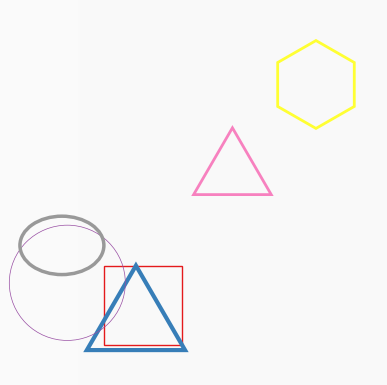[{"shape": "square", "thickness": 1, "radius": 0.51, "center": [0.369, 0.207]}, {"shape": "triangle", "thickness": 3, "radius": 0.73, "center": [0.351, 0.164]}, {"shape": "circle", "thickness": 0.5, "radius": 0.75, "center": [0.174, 0.265]}, {"shape": "hexagon", "thickness": 2, "radius": 0.57, "center": [0.815, 0.781]}, {"shape": "triangle", "thickness": 2, "radius": 0.58, "center": [0.6, 0.552]}, {"shape": "oval", "thickness": 2.5, "radius": 0.54, "center": [0.16, 0.363]}]